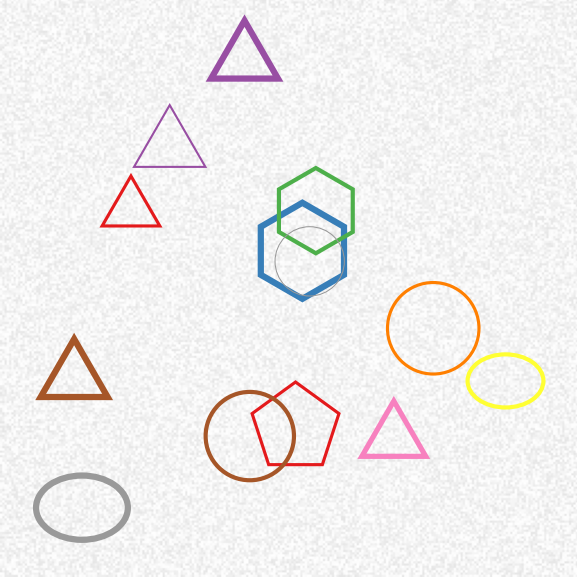[{"shape": "pentagon", "thickness": 1.5, "radius": 0.4, "center": [0.512, 0.259]}, {"shape": "triangle", "thickness": 1.5, "radius": 0.29, "center": [0.227, 0.637]}, {"shape": "hexagon", "thickness": 3, "radius": 0.42, "center": [0.524, 0.565]}, {"shape": "hexagon", "thickness": 2, "radius": 0.37, "center": [0.547, 0.634]}, {"shape": "triangle", "thickness": 3, "radius": 0.33, "center": [0.423, 0.896]}, {"shape": "triangle", "thickness": 1, "radius": 0.36, "center": [0.294, 0.746]}, {"shape": "circle", "thickness": 1.5, "radius": 0.4, "center": [0.75, 0.431]}, {"shape": "oval", "thickness": 2, "radius": 0.33, "center": [0.875, 0.34]}, {"shape": "circle", "thickness": 2, "radius": 0.38, "center": [0.433, 0.244]}, {"shape": "triangle", "thickness": 3, "radius": 0.33, "center": [0.128, 0.345]}, {"shape": "triangle", "thickness": 2.5, "radius": 0.32, "center": [0.682, 0.241]}, {"shape": "circle", "thickness": 0.5, "radius": 0.3, "center": [0.536, 0.547]}, {"shape": "oval", "thickness": 3, "radius": 0.4, "center": [0.142, 0.12]}]